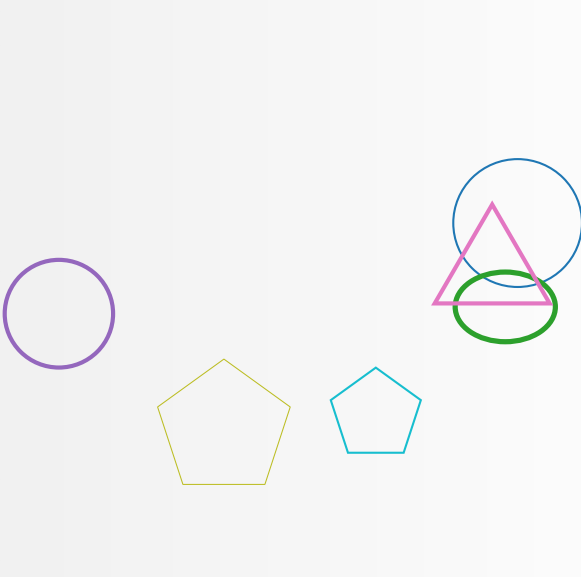[{"shape": "circle", "thickness": 1, "radius": 0.55, "center": [0.891, 0.613]}, {"shape": "oval", "thickness": 2.5, "radius": 0.43, "center": [0.869, 0.468]}, {"shape": "circle", "thickness": 2, "radius": 0.47, "center": [0.101, 0.456]}, {"shape": "triangle", "thickness": 2, "radius": 0.57, "center": [0.847, 0.531]}, {"shape": "pentagon", "thickness": 0.5, "radius": 0.6, "center": [0.385, 0.257]}, {"shape": "pentagon", "thickness": 1, "radius": 0.41, "center": [0.647, 0.281]}]